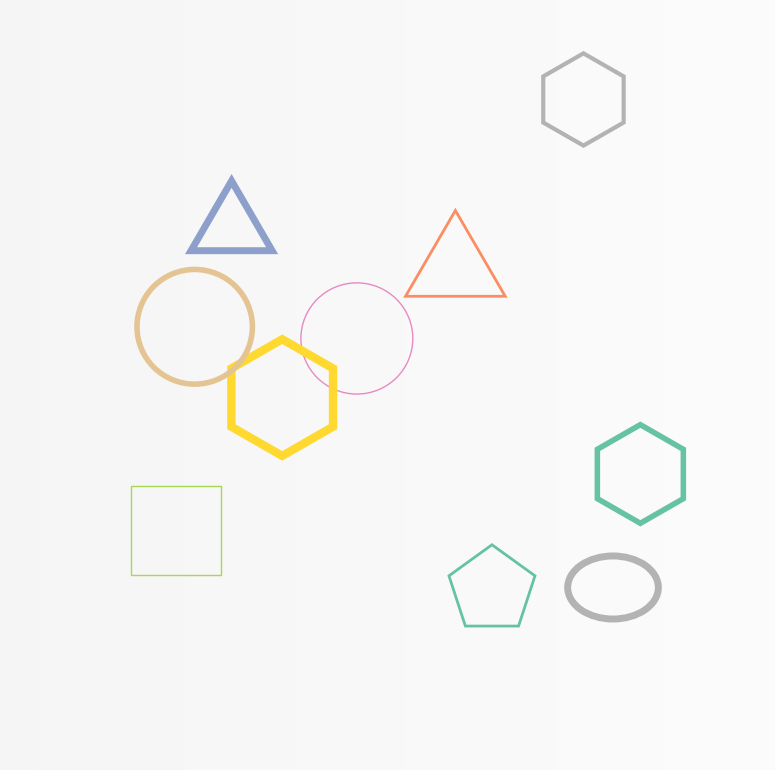[{"shape": "hexagon", "thickness": 2, "radius": 0.32, "center": [0.826, 0.384]}, {"shape": "pentagon", "thickness": 1, "radius": 0.29, "center": [0.635, 0.234]}, {"shape": "triangle", "thickness": 1, "radius": 0.37, "center": [0.588, 0.652]}, {"shape": "triangle", "thickness": 2.5, "radius": 0.3, "center": [0.299, 0.705]}, {"shape": "circle", "thickness": 0.5, "radius": 0.36, "center": [0.46, 0.56]}, {"shape": "square", "thickness": 0.5, "radius": 0.29, "center": [0.227, 0.311]}, {"shape": "hexagon", "thickness": 3, "radius": 0.38, "center": [0.364, 0.484]}, {"shape": "circle", "thickness": 2, "radius": 0.37, "center": [0.251, 0.576]}, {"shape": "hexagon", "thickness": 1.5, "radius": 0.3, "center": [0.753, 0.871]}, {"shape": "oval", "thickness": 2.5, "radius": 0.29, "center": [0.791, 0.237]}]